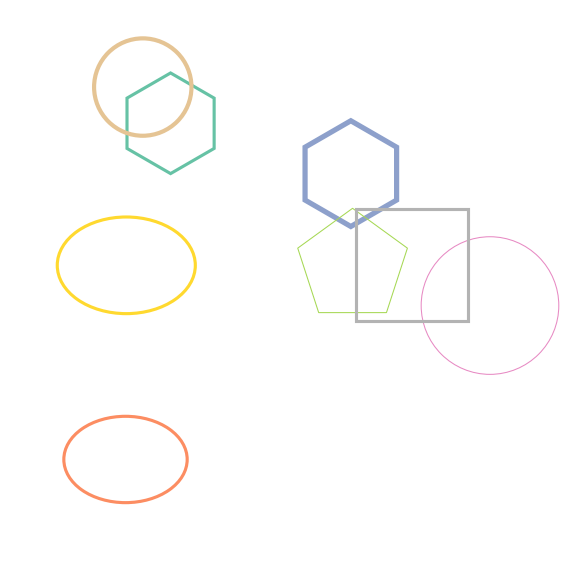[{"shape": "hexagon", "thickness": 1.5, "radius": 0.44, "center": [0.295, 0.786]}, {"shape": "oval", "thickness": 1.5, "radius": 0.53, "center": [0.217, 0.204]}, {"shape": "hexagon", "thickness": 2.5, "radius": 0.46, "center": [0.608, 0.698]}, {"shape": "circle", "thickness": 0.5, "radius": 0.6, "center": [0.848, 0.47]}, {"shape": "pentagon", "thickness": 0.5, "radius": 0.5, "center": [0.611, 0.539]}, {"shape": "oval", "thickness": 1.5, "radius": 0.6, "center": [0.219, 0.54]}, {"shape": "circle", "thickness": 2, "radius": 0.42, "center": [0.247, 0.848]}, {"shape": "square", "thickness": 1.5, "radius": 0.49, "center": [0.714, 0.54]}]